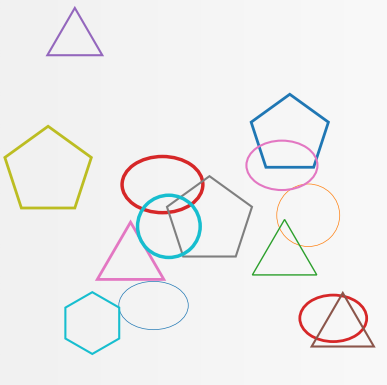[{"shape": "pentagon", "thickness": 2, "radius": 0.52, "center": [0.748, 0.65]}, {"shape": "oval", "thickness": 0.5, "radius": 0.45, "center": [0.396, 0.206]}, {"shape": "circle", "thickness": 0.5, "radius": 0.41, "center": [0.795, 0.441]}, {"shape": "triangle", "thickness": 1, "radius": 0.48, "center": [0.734, 0.334]}, {"shape": "oval", "thickness": 2.5, "radius": 0.52, "center": [0.419, 0.521]}, {"shape": "oval", "thickness": 2, "radius": 0.43, "center": [0.86, 0.173]}, {"shape": "triangle", "thickness": 1.5, "radius": 0.41, "center": [0.193, 0.898]}, {"shape": "triangle", "thickness": 1.5, "radius": 0.46, "center": [0.885, 0.146]}, {"shape": "oval", "thickness": 1.5, "radius": 0.46, "center": [0.728, 0.571]}, {"shape": "triangle", "thickness": 2, "radius": 0.5, "center": [0.337, 0.324]}, {"shape": "pentagon", "thickness": 1.5, "radius": 0.58, "center": [0.541, 0.427]}, {"shape": "pentagon", "thickness": 2, "radius": 0.59, "center": [0.124, 0.555]}, {"shape": "hexagon", "thickness": 1.5, "radius": 0.4, "center": [0.238, 0.161]}, {"shape": "circle", "thickness": 2.5, "radius": 0.4, "center": [0.436, 0.412]}]